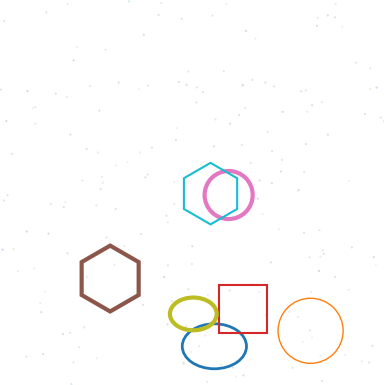[{"shape": "oval", "thickness": 2, "radius": 0.42, "center": [0.557, 0.101]}, {"shape": "circle", "thickness": 1, "radius": 0.42, "center": [0.807, 0.141]}, {"shape": "square", "thickness": 1.5, "radius": 0.31, "center": [0.632, 0.198]}, {"shape": "hexagon", "thickness": 3, "radius": 0.43, "center": [0.286, 0.277]}, {"shape": "circle", "thickness": 3, "radius": 0.31, "center": [0.594, 0.493]}, {"shape": "oval", "thickness": 3, "radius": 0.3, "center": [0.502, 0.185]}, {"shape": "hexagon", "thickness": 1.5, "radius": 0.4, "center": [0.547, 0.497]}]